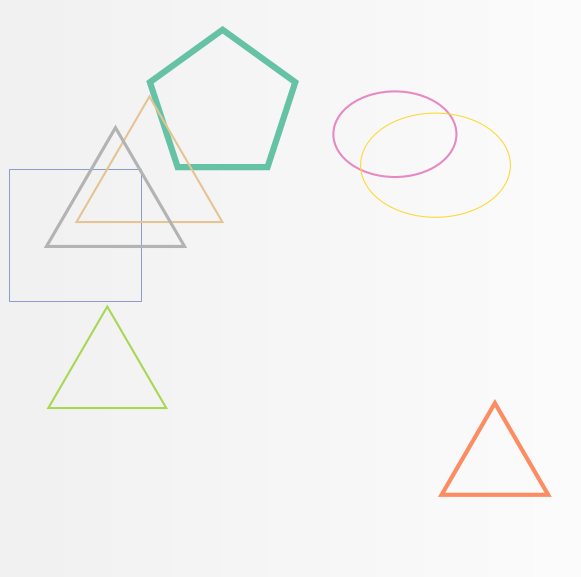[{"shape": "pentagon", "thickness": 3, "radius": 0.66, "center": [0.383, 0.816]}, {"shape": "triangle", "thickness": 2, "radius": 0.53, "center": [0.851, 0.195]}, {"shape": "square", "thickness": 0.5, "radius": 0.57, "center": [0.129, 0.591]}, {"shape": "oval", "thickness": 1, "radius": 0.53, "center": [0.679, 0.767]}, {"shape": "triangle", "thickness": 1, "radius": 0.59, "center": [0.185, 0.351]}, {"shape": "oval", "thickness": 0.5, "radius": 0.64, "center": [0.749, 0.713]}, {"shape": "triangle", "thickness": 1, "radius": 0.72, "center": [0.257, 0.687]}, {"shape": "triangle", "thickness": 1.5, "radius": 0.69, "center": [0.199, 0.641]}]